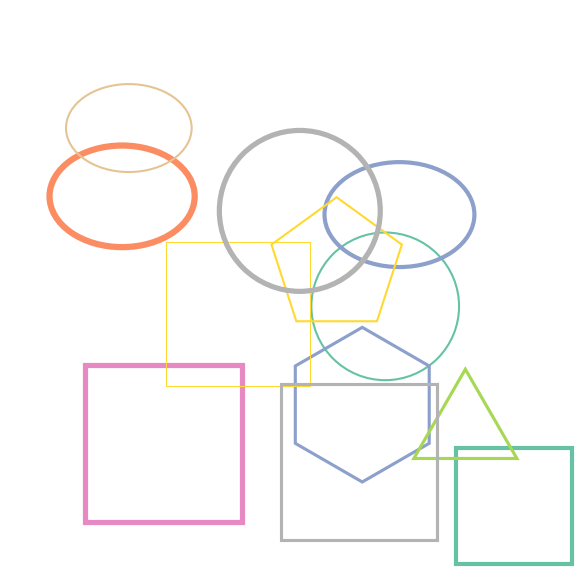[{"shape": "circle", "thickness": 1, "radius": 0.64, "center": [0.667, 0.469]}, {"shape": "square", "thickness": 2, "radius": 0.5, "center": [0.89, 0.122]}, {"shape": "oval", "thickness": 3, "radius": 0.63, "center": [0.211, 0.659]}, {"shape": "oval", "thickness": 2, "radius": 0.65, "center": [0.692, 0.628]}, {"shape": "hexagon", "thickness": 1.5, "radius": 0.67, "center": [0.627, 0.298]}, {"shape": "square", "thickness": 2.5, "radius": 0.68, "center": [0.283, 0.231]}, {"shape": "triangle", "thickness": 1.5, "radius": 0.52, "center": [0.806, 0.257]}, {"shape": "square", "thickness": 0.5, "radius": 0.62, "center": [0.413, 0.455]}, {"shape": "pentagon", "thickness": 1, "radius": 0.59, "center": [0.583, 0.539]}, {"shape": "oval", "thickness": 1, "radius": 0.54, "center": [0.223, 0.777]}, {"shape": "circle", "thickness": 2.5, "radius": 0.7, "center": [0.519, 0.634]}, {"shape": "square", "thickness": 1.5, "radius": 0.67, "center": [0.622, 0.199]}]